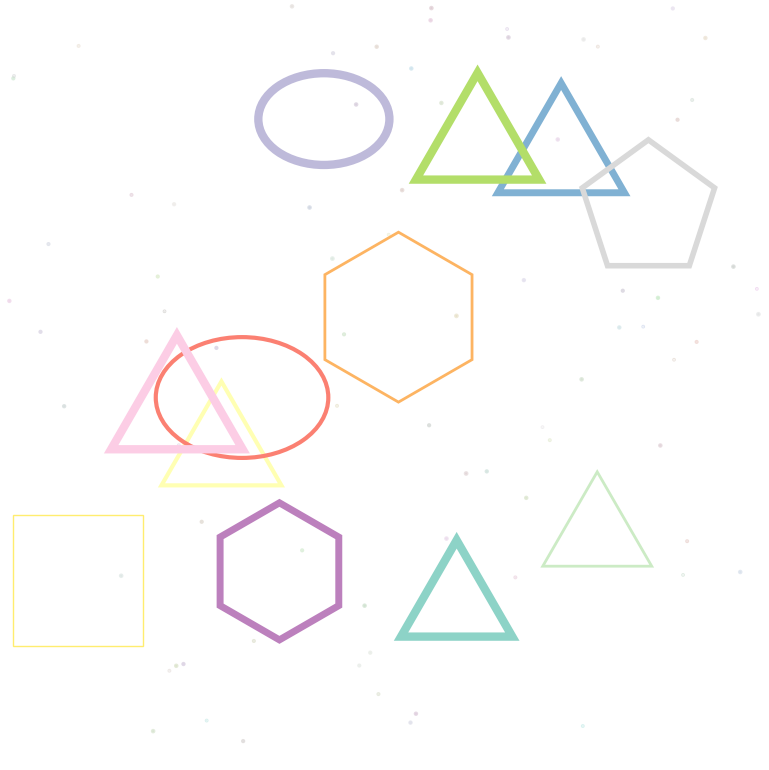[{"shape": "triangle", "thickness": 3, "radius": 0.42, "center": [0.593, 0.215]}, {"shape": "triangle", "thickness": 1.5, "radius": 0.45, "center": [0.288, 0.415]}, {"shape": "oval", "thickness": 3, "radius": 0.43, "center": [0.421, 0.845]}, {"shape": "oval", "thickness": 1.5, "radius": 0.56, "center": [0.314, 0.484]}, {"shape": "triangle", "thickness": 2.5, "radius": 0.47, "center": [0.729, 0.797]}, {"shape": "hexagon", "thickness": 1, "radius": 0.55, "center": [0.517, 0.588]}, {"shape": "triangle", "thickness": 3, "radius": 0.46, "center": [0.62, 0.813]}, {"shape": "triangle", "thickness": 3, "radius": 0.49, "center": [0.23, 0.466]}, {"shape": "pentagon", "thickness": 2, "radius": 0.45, "center": [0.842, 0.728]}, {"shape": "hexagon", "thickness": 2.5, "radius": 0.44, "center": [0.363, 0.258]}, {"shape": "triangle", "thickness": 1, "radius": 0.41, "center": [0.776, 0.306]}, {"shape": "square", "thickness": 0.5, "radius": 0.42, "center": [0.101, 0.246]}]